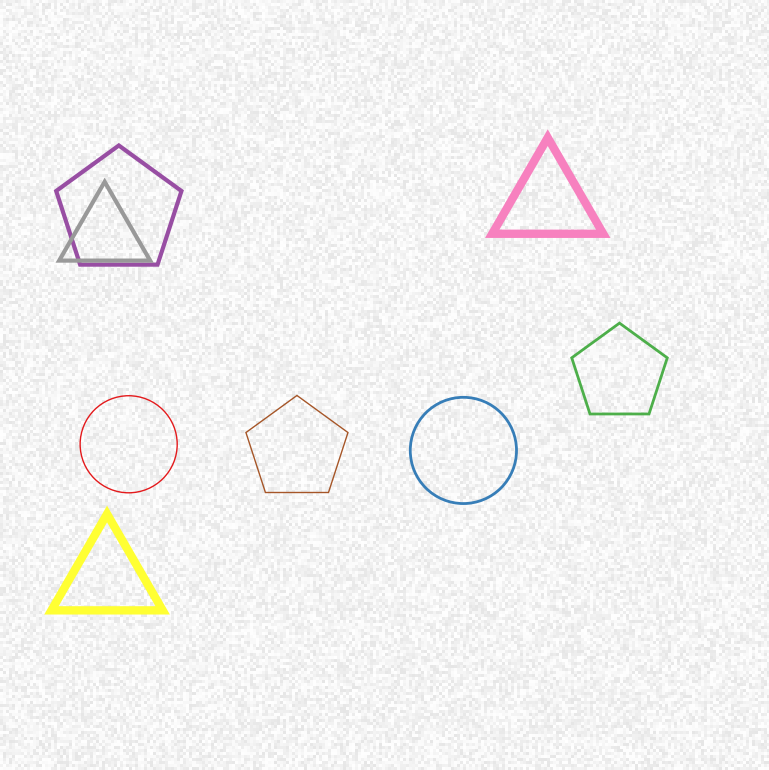[{"shape": "circle", "thickness": 0.5, "radius": 0.32, "center": [0.167, 0.423]}, {"shape": "circle", "thickness": 1, "radius": 0.34, "center": [0.602, 0.415]}, {"shape": "pentagon", "thickness": 1, "radius": 0.33, "center": [0.805, 0.515]}, {"shape": "pentagon", "thickness": 1.5, "radius": 0.43, "center": [0.154, 0.726]}, {"shape": "triangle", "thickness": 3, "radius": 0.42, "center": [0.139, 0.249]}, {"shape": "pentagon", "thickness": 0.5, "radius": 0.35, "center": [0.386, 0.417]}, {"shape": "triangle", "thickness": 3, "radius": 0.42, "center": [0.711, 0.738]}, {"shape": "triangle", "thickness": 1.5, "radius": 0.34, "center": [0.136, 0.696]}]